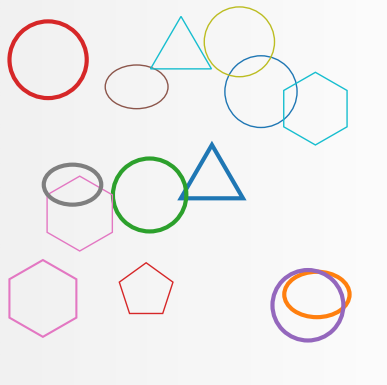[{"shape": "circle", "thickness": 1, "radius": 0.47, "center": [0.673, 0.762]}, {"shape": "triangle", "thickness": 3, "radius": 0.46, "center": [0.547, 0.531]}, {"shape": "oval", "thickness": 3, "radius": 0.42, "center": [0.818, 0.235]}, {"shape": "circle", "thickness": 3, "radius": 0.47, "center": [0.386, 0.494]}, {"shape": "circle", "thickness": 3, "radius": 0.5, "center": [0.124, 0.845]}, {"shape": "pentagon", "thickness": 1, "radius": 0.36, "center": [0.377, 0.245]}, {"shape": "circle", "thickness": 3, "radius": 0.46, "center": [0.795, 0.207]}, {"shape": "oval", "thickness": 1, "radius": 0.41, "center": [0.353, 0.774]}, {"shape": "hexagon", "thickness": 1, "radius": 0.49, "center": [0.206, 0.445]}, {"shape": "hexagon", "thickness": 1.5, "radius": 0.5, "center": [0.111, 0.225]}, {"shape": "oval", "thickness": 3, "radius": 0.37, "center": [0.187, 0.52]}, {"shape": "circle", "thickness": 1, "radius": 0.45, "center": [0.618, 0.891]}, {"shape": "hexagon", "thickness": 1, "radius": 0.47, "center": [0.814, 0.718]}, {"shape": "triangle", "thickness": 1, "radius": 0.45, "center": [0.467, 0.867]}]